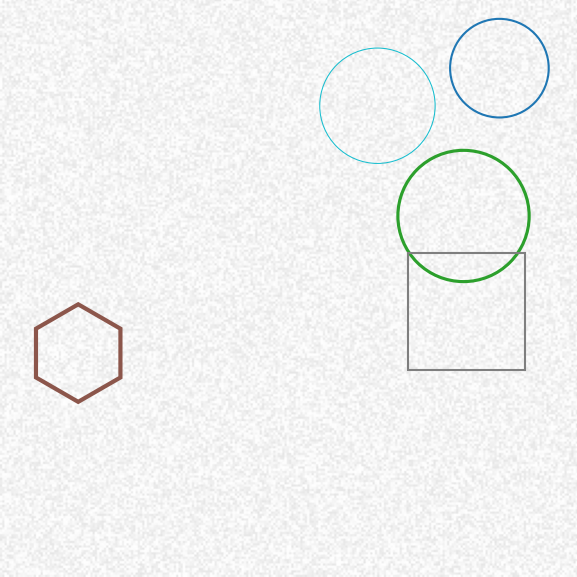[{"shape": "circle", "thickness": 1, "radius": 0.43, "center": [0.865, 0.881]}, {"shape": "circle", "thickness": 1.5, "radius": 0.57, "center": [0.803, 0.625]}, {"shape": "hexagon", "thickness": 2, "radius": 0.42, "center": [0.135, 0.388]}, {"shape": "square", "thickness": 1, "radius": 0.51, "center": [0.808, 0.46]}, {"shape": "circle", "thickness": 0.5, "radius": 0.5, "center": [0.654, 0.816]}]